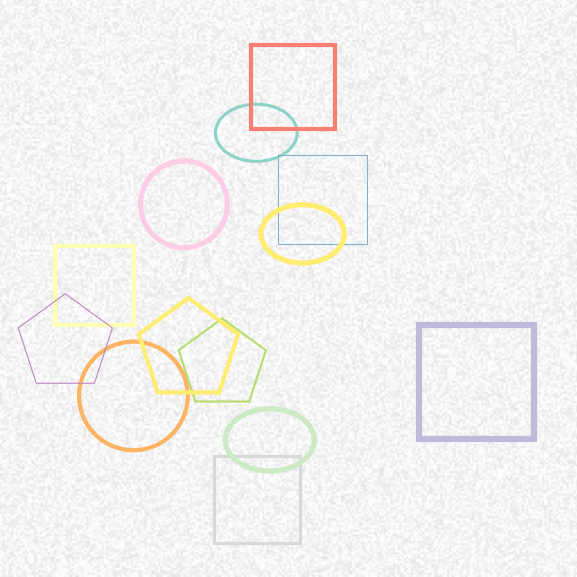[{"shape": "oval", "thickness": 1.5, "radius": 0.35, "center": [0.444, 0.769]}, {"shape": "square", "thickness": 2, "radius": 0.34, "center": [0.164, 0.505]}, {"shape": "square", "thickness": 3, "radius": 0.5, "center": [0.825, 0.338]}, {"shape": "square", "thickness": 2, "radius": 0.36, "center": [0.507, 0.848]}, {"shape": "square", "thickness": 0.5, "radius": 0.38, "center": [0.558, 0.654]}, {"shape": "circle", "thickness": 2, "radius": 0.47, "center": [0.231, 0.314]}, {"shape": "pentagon", "thickness": 1, "radius": 0.4, "center": [0.385, 0.368]}, {"shape": "circle", "thickness": 2.5, "radius": 0.38, "center": [0.318, 0.645]}, {"shape": "square", "thickness": 1.5, "radius": 0.37, "center": [0.445, 0.134]}, {"shape": "pentagon", "thickness": 0.5, "radius": 0.43, "center": [0.113, 0.405]}, {"shape": "oval", "thickness": 2.5, "radius": 0.39, "center": [0.467, 0.237]}, {"shape": "pentagon", "thickness": 2, "radius": 0.45, "center": [0.326, 0.393]}, {"shape": "oval", "thickness": 2.5, "radius": 0.36, "center": [0.524, 0.594]}]